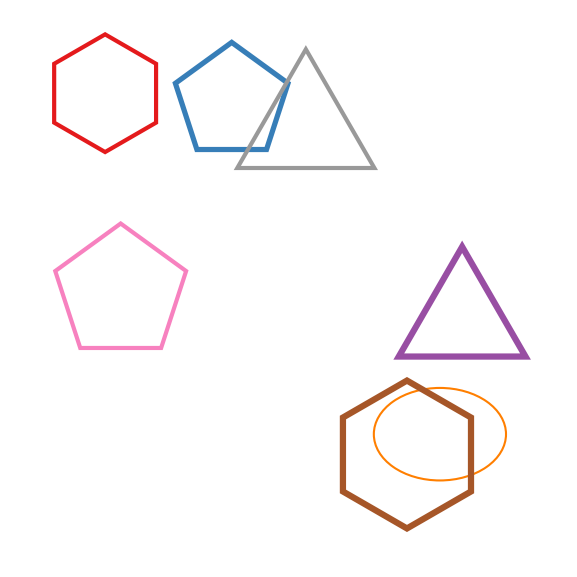[{"shape": "hexagon", "thickness": 2, "radius": 0.51, "center": [0.182, 0.838]}, {"shape": "pentagon", "thickness": 2.5, "radius": 0.51, "center": [0.401, 0.823]}, {"shape": "triangle", "thickness": 3, "radius": 0.63, "center": [0.8, 0.445]}, {"shape": "oval", "thickness": 1, "radius": 0.57, "center": [0.762, 0.247]}, {"shape": "hexagon", "thickness": 3, "radius": 0.64, "center": [0.705, 0.212]}, {"shape": "pentagon", "thickness": 2, "radius": 0.6, "center": [0.209, 0.493]}, {"shape": "triangle", "thickness": 2, "radius": 0.69, "center": [0.53, 0.777]}]